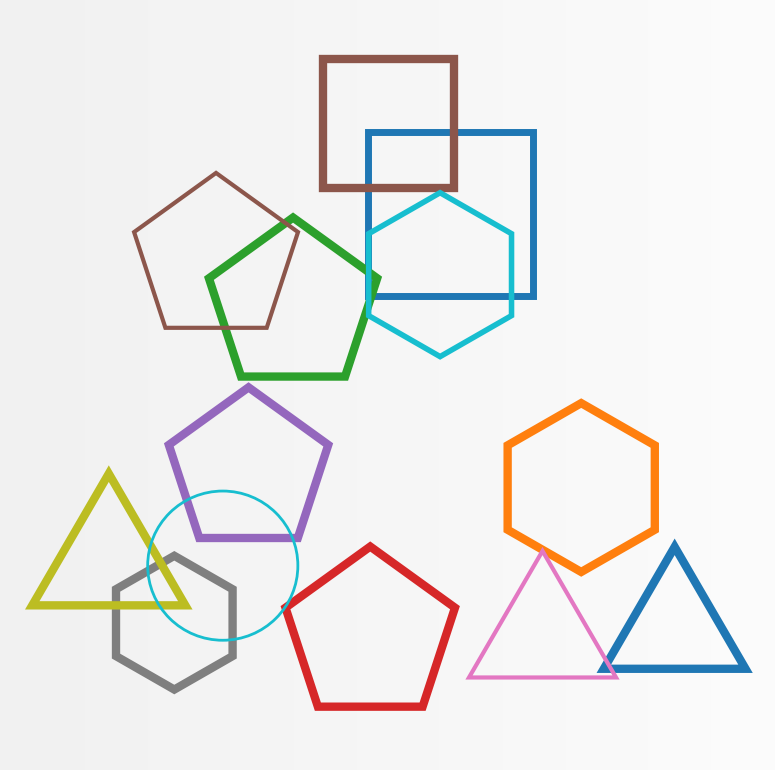[{"shape": "square", "thickness": 2.5, "radius": 0.53, "center": [0.581, 0.722]}, {"shape": "triangle", "thickness": 3, "radius": 0.53, "center": [0.871, 0.184]}, {"shape": "hexagon", "thickness": 3, "radius": 0.55, "center": [0.75, 0.367]}, {"shape": "pentagon", "thickness": 3, "radius": 0.57, "center": [0.378, 0.603]}, {"shape": "pentagon", "thickness": 3, "radius": 0.57, "center": [0.478, 0.175]}, {"shape": "pentagon", "thickness": 3, "radius": 0.54, "center": [0.321, 0.389]}, {"shape": "pentagon", "thickness": 1.5, "radius": 0.56, "center": [0.279, 0.664]}, {"shape": "square", "thickness": 3, "radius": 0.42, "center": [0.501, 0.84]}, {"shape": "triangle", "thickness": 1.5, "radius": 0.55, "center": [0.7, 0.175]}, {"shape": "hexagon", "thickness": 3, "radius": 0.43, "center": [0.225, 0.191]}, {"shape": "triangle", "thickness": 3, "radius": 0.57, "center": [0.14, 0.271]}, {"shape": "hexagon", "thickness": 2, "radius": 0.53, "center": [0.568, 0.643]}, {"shape": "circle", "thickness": 1, "radius": 0.48, "center": [0.287, 0.265]}]